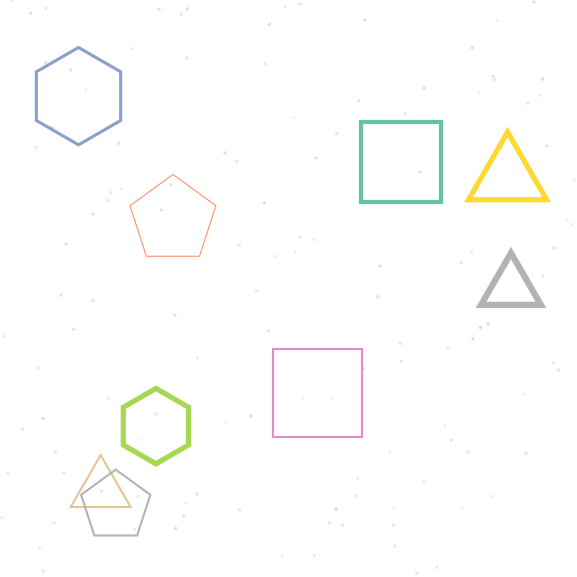[{"shape": "square", "thickness": 2, "radius": 0.34, "center": [0.694, 0.719]}, {"shape": "pentagon", "thickness": 0.5, "radius": 0.39, "center": [0.299, 0.619]}, {"shape": "hexagon", "thickness": 1.5, "radius": 0.42, "center": [0.136, 0.833]}, {"shape": "square", "thickness": 1, "radius": 0.38, "center": [0.55, 0.319]}, {"shape": "hexagon", "thickness": 2.5, "radius": 0.33, "center": [0.27, 0.261]}, {"shape": "triangle", "thickness": 2.5, "radius": 0.39, "center": [0.879, 0.692]}, {"shape": "triangle", "thickness": 1, "radius": 0.3, "center": [0.174, 0.151]}, {"shape": "pentagon", "thickness": 1, "radius": 0.32, "center": [0.2, 0.123]}, {"shape": "triangle", "thickness": 3, "radius": 0.3, "center": [0.885, 0.501]}]